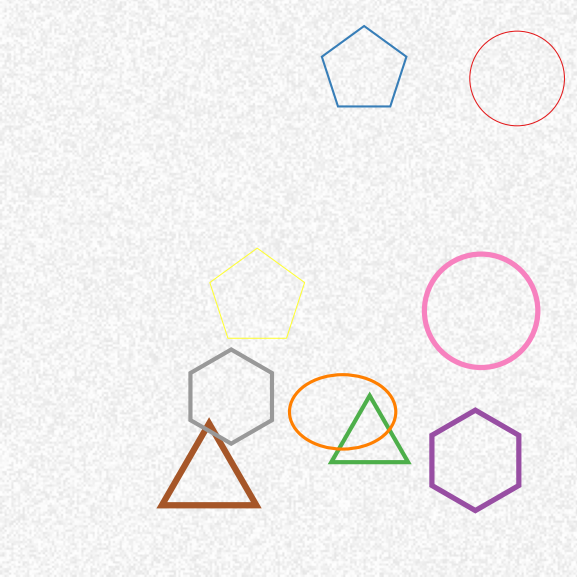[{"shape": "circle", "thickness": 0.5, "radius": 0.41, "center": [0.895, 0.863]}, {"shape": "pentagon", "thickness": 1, "radius": 0.39, "center": [0.631, 0.877]}, {"shape": "triangle", "thickness": 2, "radius": 0.38, "center": [0.64, 0.237]}, {"shape": "hexagon", "thickness": 2.5, "radius": 0.43, "center": [0.823, 0.202]}, {"shape": "oval", "thickness": 1.5, "radius": 0.46, "center": [0.593, 0.286]}, {"shape": "pentagon", "thickness": 0.5, "radius": 0.43, "center": [0.445, 0.483]}, {"shape": "triangle", "thickness": 3, "radius": 0.47, "center": [0.362, 0.171]}, {"shape": "circle", "thickness": 2.5, "radius": 0.49, "center": [0.833, 0.461]}, {"shape": "hexagon", "thickness": 2, "radius": 0.41, "center": [0.4, 0.312]}]